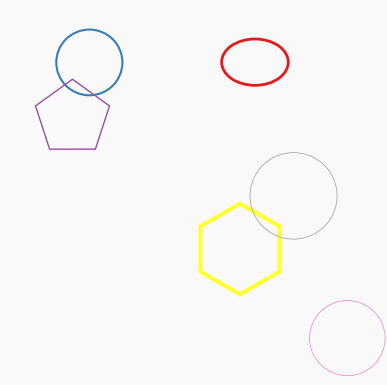[{"shape": "oval", "thickness": 2, "radius": 0.43, "center": [0.658, 0.839]}, {"shape": "circle", "thickness": 1.5, "radius": 0.43, "center": [0.231, 0.838]}, {"shape": "pentagon", "thickness": 1, "radius": 0.5, "center": [0.187, 0.694]}, {"shape": "hexagon", "thickness": 3, "radius": 0.59, "center": [0.619, 0.353]}, {"shape": "circle", "thickness": 0.5, "radius": 0.49, "center": [0.896, 0.122]}, {"shape": "circle", "thickness": 0.5, "radius": 0.56, "center": [0.758, 0.491]}]